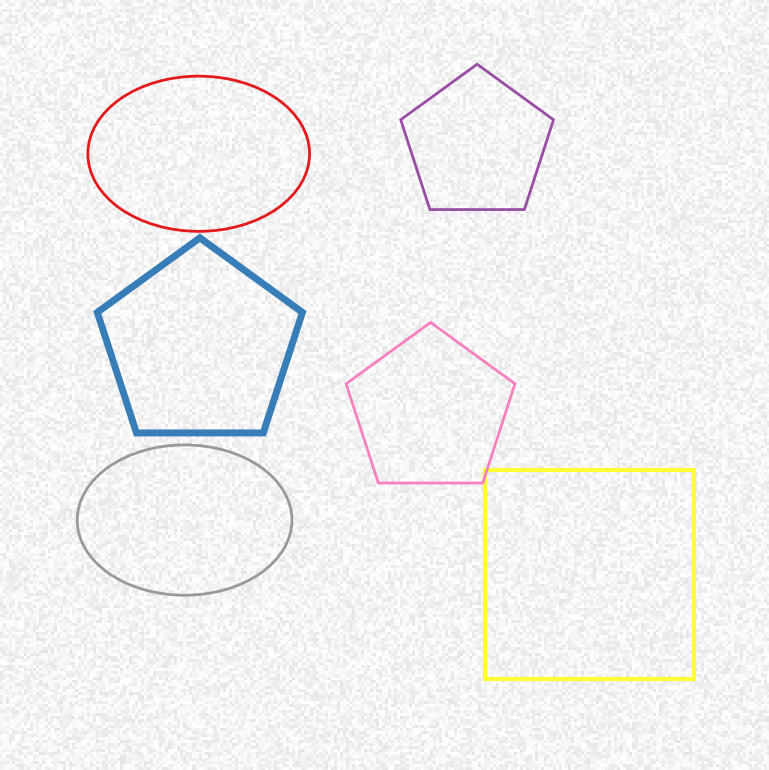[{"shape": "oval", "thickness": 1, "radius": 0.72, "center": [0.258, 0.8]}, {"shape": "pentagon", "thickness": 2.5, "radius": 0.7, "center": [0.26, 0.551]}, {"shape": "pentagon", "thickness": 1, "radius": 0.52, "center": [0.62, 0.812]}, {"shape": "square", "thickness": 1.5, "radius": 0.68, "center": [0.765, 0.254]}, {"shape": "pentagon", "thickness": 1, "radius": 0.58, "center": [0.559, 0.466]}, {"shape": "oval", "thickness": 1, "radius": 0.7, "center": [0.24, 0.325]}]